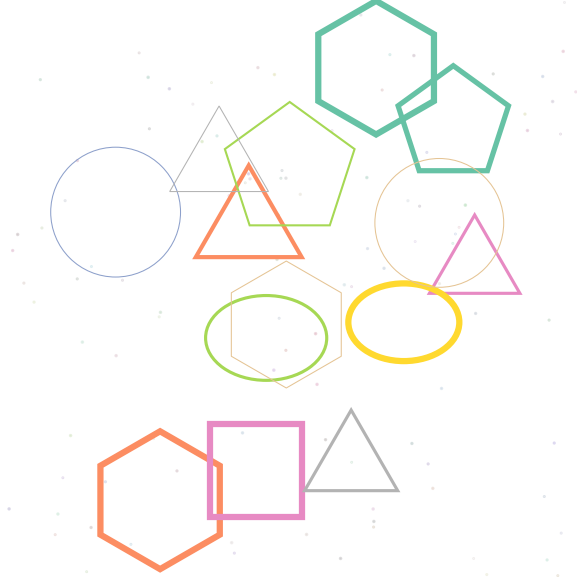[{"shape": "pentagon", "thickness": 2.5, "radius": 0.5, "center": [0.785, 0.785]}, {"shape": "hexagon", "thickness": 3, "radius": 0.58, "center": [0.651, 0.882]}, {"shape": "triangle", "thickness": 2, "radius": 0.53, "center": [0.431, 0.607]}, {"shape": "hexagon", "thickness": 3, "radius": 0.6, "center": [0.277, 0.133]}, {"shape": "circle", "thickness": 0.5, "radius": 0.56, "center": [0.2, 0.632]}, {"shape": "triangle", "thickness": 1.5, "radius": 0.45, "center": [0.822, 0.536]}, {"shape": "square", "thickness": 3, "radius": 0.4, "center": [0.443, 0.184]}, {"shape": "oval", "thickness": 1.5, "radius": 0.52, "center": [0.461, 0.414]}, {"shape": "pentagon", "thickness": 1, "radius": 0.59, "center": [0.502, 0.704]}, {"shape": "oval", "thickness": 3, "radius": 0.48, "center": [0.699, 0.441]}, {"shape": "circle", "thickness": 0.5, "radius": 0.56, "center": [0.761, 0.613]}, {"shape": "hexagon", "thickness": 0.5, "radius": 0.55, "center": [0.496, 0.437]}, {"shape": "triangle", "thickness": 1.5, "radius": 0.47, "center": [0.608, 0.196]}, {"shape": "triangle", "thickness": 0.5, "radius": 0.49, "center": [0.379, 0.717]}]